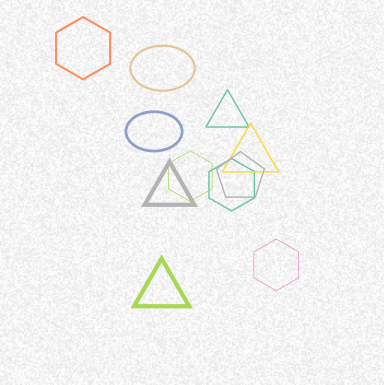[{"shape": "hexagon", "thickness": 1, "radius": 0.34, "center": [0.602, 0.52]}, {"shape": "triangle", "thickness": 1, "radius": 0.32, "center": [0.591, 0.702]}, {"shape": "hexagon", "thickness": 1.5, "radius": 0.41, "center": [0.216, 0.875]}, {"shape": "oval", "thickness": 2, "radius": 0.37, "center": [0.4, 0.659]}, {"shape": "hexagon", "thickness": 0.5, "radius": 0.34, "center": [0.718, 0.312]}, {"shape": "hexagon", "thickness": 0.5, "radius": 0.33, "center": [0.494, 0.543]}, {"shape": "triangle", "thickness": 3, "radius": 0.41, "center": [0.42, 0.246]}, {"shape": "triangle", "thickness": 1, "radius": 0.42, "center": [0.651, 0.596]}, {"shape": "oval", "thickness": 1.5, "radius": 0.42, "center": [0.422, 0.823]}, {"shape": "pentagon", "thickness": 1, "radius": 0.33, "center": [0.625, 0.541]}, {"shape": "triangle", "thickness": 3, "radius": 0.37, "center": [0.44, 0.505]}]